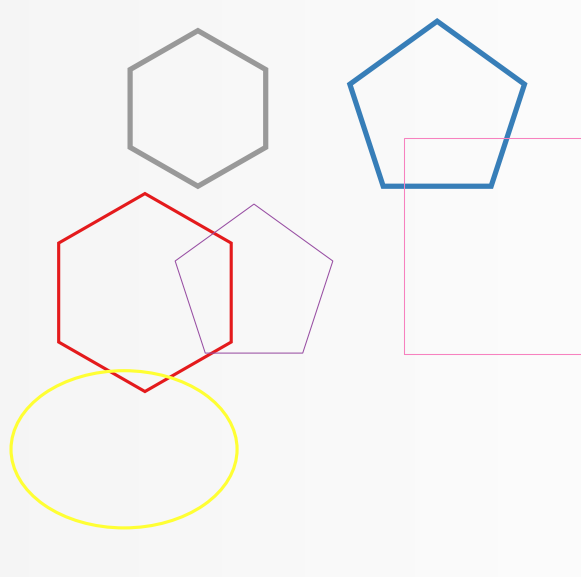[{"shape": "hexagon", "thickness": 1.5, "radius": 0.86, "center": [0.249, 0.493]}, {"shape": "pentagon", "thickness": 2.5, "radius": 0.79, "center": [0.752, 0.804]}, {"shape": "pentagon", "thickness": 0.5, "radius": 0.71, "center": [0.437, 0.503]}, {"shape": "oval", "thickness": 1.5, "radius": 0.97, "center": [0.213, 0.221]}, {"shape": "square", "thickness": 0.5, "radius": 0.93, "center": [0.881, 0.573]}, {"shape": "hexagon", "thickness": 2.5, "radius": 0.67, "center": [0.34, 0.811]}]